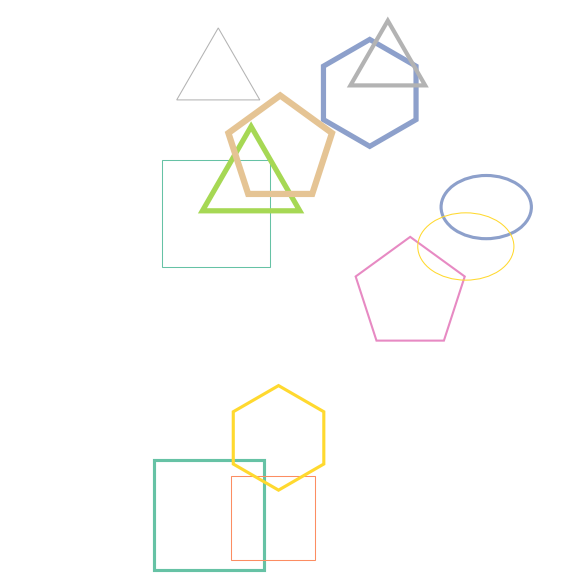[{"shape": "square", "thickness": 0.5, "radius": 0.47, "center": [0.374, 0.629]}, {"shape": "square", "thickness": 1.5, "radius": 0.48, "center": [0.362, 0.107]}, {"shape": "square", "thickness": 0.5, "radius": 0.36, "center": [0.472, 0.103]}, {"shape": "hexagon", "thickness": 2.5, "radius": 0.46, "center": [0.64, 0.838]}, {"shape": "oval", "thickness": 1.5, "radius": 0.39, "center": [0.842, 0.641]}, {"shape": "pentagon", "thickness": 1, "radius": 0.5, "center": [0.71, 0.49]}, {"shape": "triangle", "thickness": 2.5, "radius": 0.49, "center": [0.435, 0.683]}, {"shape": "oval", "thickness": 0.5, "radius": 0.42, "center": [0.807, 0.572]}, {"shape": "hexagon", "thickness": 1.5, "radius": 0.45, "center": [0.482, 0.241]}, {"shape": "pentagon", "thickness": 3, "radius": 0.47, "center": [0.485, 0.74]}, {"shape": "triangle", "thickness": 2, "radius": 0.37, "center": [0.672, 0.889]}, {"shape": "triangle", "thickness": 0.5, "radius": 0.42, "center": [0.378, 0.868]}]